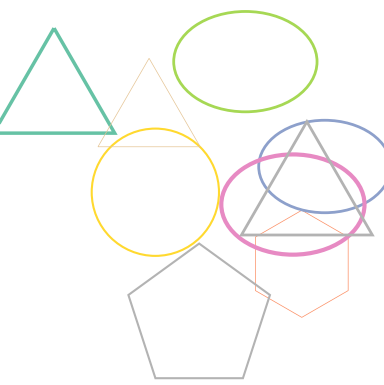[{"shape": "triangle", "thickness": 2.5, "radius": 0.91, "center": [0.14, 0.745]}, {"shape": "hexagon", "thickness": 0.5, "radius": 0.7, "center": [0.784, 0.315]}, {"shape": "oval", "thickness": 2, "radius": 0.86, "center": [0.844, 0.568]}, {"shape": "oval", "thickness": 3, "radius": 0.93, "center": [0.761, 0.469]}, {"shape": "oval", "thickness": 2, "radius": 0.93, "center": [0.637, 0.84]}, {"shape": "circle", "thickness": 1.5, "radius": 0.83, "center": [0.403, 0.501]}, {"shape": "triangle", "thickness": 0.5, "radius": 0.77, "center": [0.387, 0.695]}, {"shape": "triangle", "thickness": 2, "radius": 0.98, "center": [0.797, 0.488]}, {"shape": "pentagon", "thickness": 1.5, "radius": 0.97, "center": [0.517, 0.174]}]